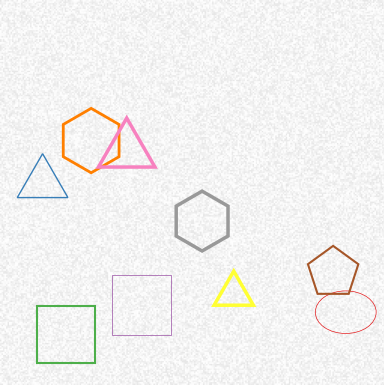[{"shape": "oval", "thickness": 0.5, "radius": 0.4, "center": [0.898, 0.189]}, {"shape": "triangle", "thickness": 1, "radius": 0.38, "center": [0.111, 0.525]}, {"shape": "square", "thickness": 1.5, "radius": 0.38, "center": [0.17, 0.131]}, {"shape": "square", "thickness": 0.5, "radius": 0.39, "center": [0.367, 0.208]}, {"shape": "hexagon", "thickness": 2, "radius": 0.42, "center": [0.237, 0.635]}, {"shape": "triangle", "thickness": 2.5, "radius": 0.29, "center": [0.607, 0.237]}, {"shape": "pentagon", "thickness": 1.5, "radius": 0.34, "center": [0.865, 0.292]}, {"shape": "triangle", "thickness": 2.5, "radius": 0.42, "center": [0.329, 0.609]}, {"shape": "hexagon", "thickness": 2.5, "radius": 0.39, "center": [0.525, 0.426]}]